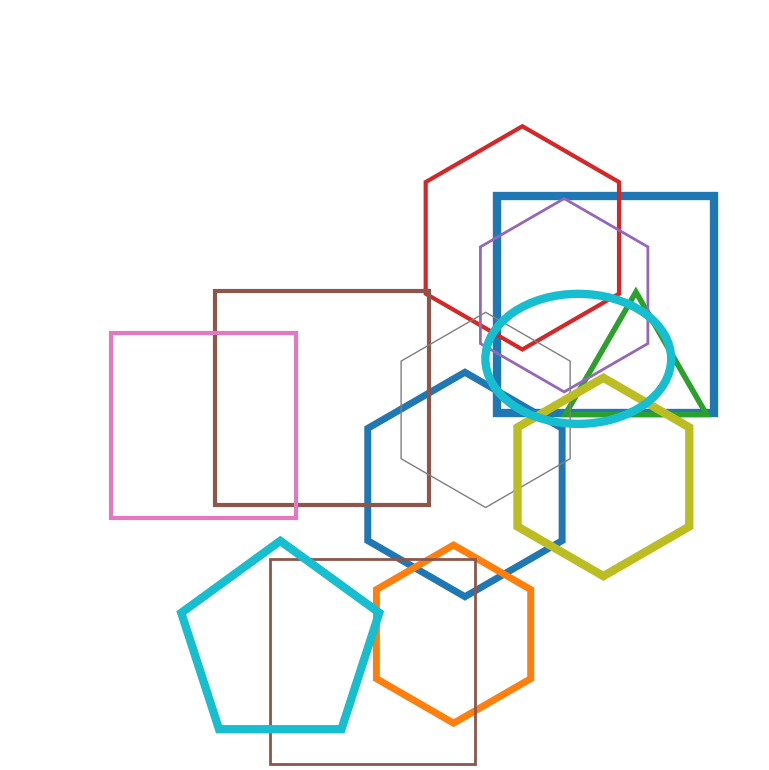[{"shape": "hexagon", "thickness": 2.5, "radius": 0.73, "center": [0.604, 0.371]}, {"shape": "square", "thickness": 3, "radius": 0.7, "center": [0.786, 0.604]}, {"shape": "hexagon", "thickness": 2.5, "radius": 0.58, "center": [0.589, 0.176]}, {"shape": "triangle", "thickness": 2, "radius": 0.53, "center": [0.826, 0.515]}, {"shape": "hexagon", "thickness": 1.5, "radius": 0.72, "center": [0.678, 0.691]}, {"shape": "hexagon", "thickness": 1, "radius": 0.63, "center": [0.733, 0.617]}, {"shape": "square", "thickness": 1, "radius": 0.67, "center": [0.484, 0.141]}, {"shape": "square", "thickness": 1.5, "radius": 0.7, "center": [0.418, 0.483]}, {"shape": "square", "thickness": 1.5, "radius": 0.6, "center": [0.265, 0.448]}, {"shape": "hexagon", "thickness": 0.5, "radius": 0.63, "center": [0.631, 0.468]}, {"shape": "hexagon", "thickness": 3, "radius": 0.64, "center": [0.784, 0.381]}, {"shape": "pentagon", "thickness": 3, "radius": 0.68, "center": [0.364, 0.162]}, {"shape": "oval", "thickness": 3, "radius": 0.6, "center": [0.751, 0.534]}]